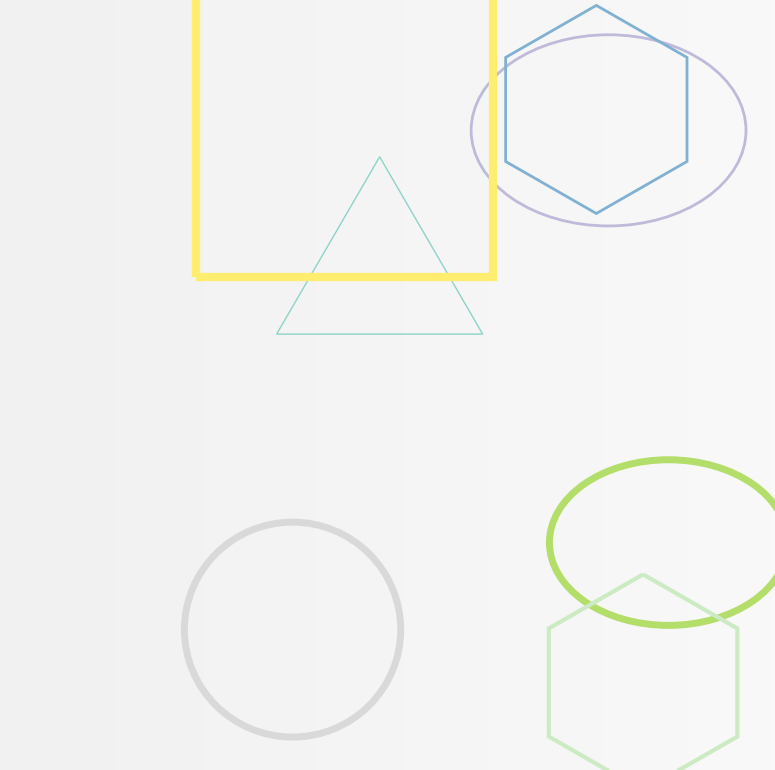[{"shape": "triangle", "thickness": 0.5, "radius": 0.77, "center": [0.49, 0.643]}, {"shape": "oval", "thickness": 1, "radius": 0.89, "center": [0.785, 0.831]}, {"shape": "hexagon", "thickness": 1, "radius": 0.68, "center": [0.769, 0.858]}, {"shape": "oval", "thickness": 2.5, "radius": 0.77, "center": [0.863, 0.295]}, {"shape": "circle", "thickness": 2.5, "radius": 0.7, "center": [0.377, 0.182]}, {"shape": "hexagon", "thickness": 1.5, "radius": 0.7, "center": [0.83, 0.114]}, {"shape": "square", "thickness": 3, "radius": 0.96, "center": [0.445, 0.832]}]